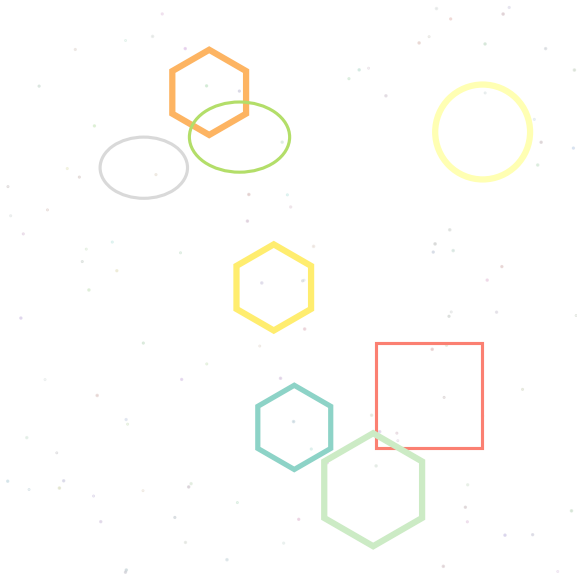[{"shape": "hexagon", "thickness": 2.5, "radius": 0.36, "center": [0.51, 0.259]}, {"shape": "circle", "thickness": 3, "radius": 0.41, "center": [0.836, 0.771]}, {"shape": "square", "thickness": 1.5, "radius": 0.46, "center": [0.743, 0.314]}, {"shape": "hexagon", "thickness": 3, "radius": 0.37, "center": [0.362, 0.839]}, {"shape": "oval", "thickness": 1.5, "radius": 0.43, "center": [0.415, 0.762]}, {"shape": "oval", "thickness": 1.5, "radius": 0.38, "center": [0.249, 0.709]}, {"shape": "hexagon", "thickness": 3, "radius": 0.49, "center": [0.646, 0.151]}, {"shape": "hexagon", "thickness": 3, "radius": 0.37, "center": [0.474, 0.501]}]